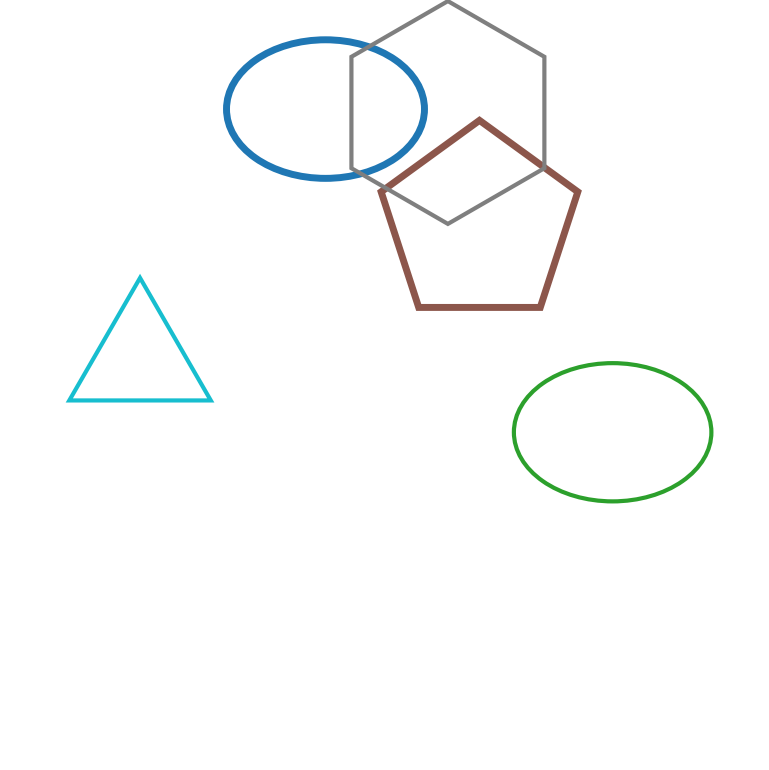[{"shape": "oval", "thickness": 2.5, "radius": 0.64, "center": [0.423, 0.858]}, {"shape": "oval", "thickness": 1.5, "radius": 0.64, "center": [0.796, 0.439]}, {"shape": "pentagon", "thickness": 2.5, "radius": 0.67, "center": [0.623, 0.709]}, {"shape": "hexagon", "thickness": 1.5, "radius": 0.72, "center": [0.582, 0.854]}, {"shape": "triangle", "thickness": 1.5, "radius": 0.53, "center": [0.182, 0.533]}]